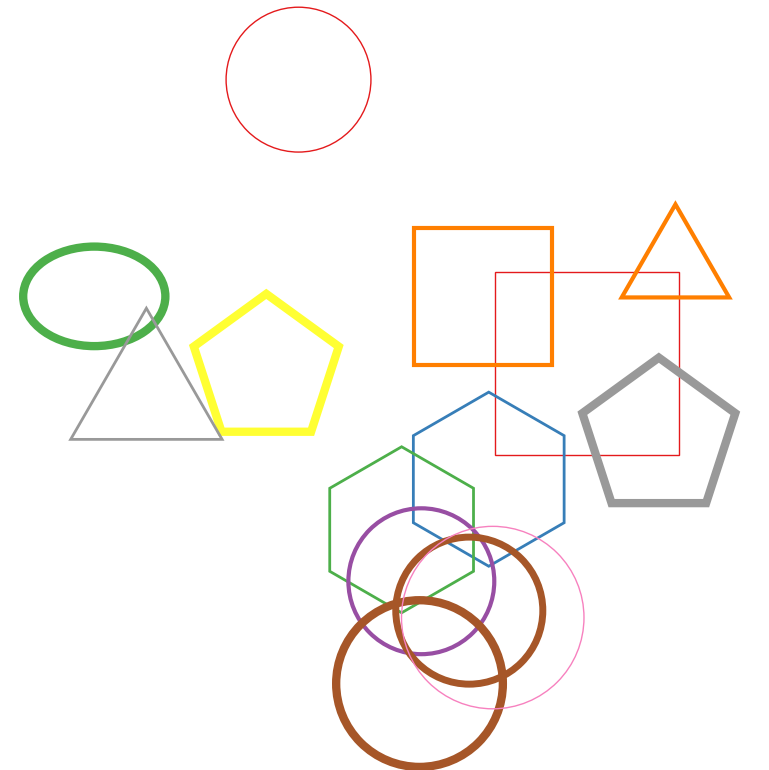[{"shape": "square", "thickness": 0.5, "radius": 0.6, "center": [0.762, 0.528]}, {"shape": "circle", "thickness": 0.5, "radius": 0.47, "center": [0.388, 0.897]}, {"shape": "hexagon", "thickness": 1, "radius": 0.57, "center": [0.635, 0.378]}, {"shape": "hexagon", "thickness": 1, "radius": 0.54, "center": [0.522, 0.312]}, {"shape": "oval", "thickness": 3, "radius": 0.46, "center": [0.122, 0.615]}, {"shape": "circle", "thickness": 1.5, "radius": 0.47, "center": [0.547, 0.245]}, {"shape": "square", "thickness": 1.5, "radius": 0.45, "center": [0.627, 0.615]}, {"shape": "triangle", "thickness": 1.5, "radius": 0.4, "center": [0.877, 0.654]}, {"shape": "pentagon", "thickness": 3, "radius": 0.49, "center": [0.346, 0.519]}, {"shape": "circle", "thickness": 2.5, "radius": 0.48, "center": [0.609, 0.207]}, {"shape": "circle", "thickness": 3, "radius": 0.54, "center": [0.545, 0.112]}, {"shape": "circle", "thickness": 0.5, "radius": 0.59, "center": [0.64, 0.198]}, {"shape": "pentagon", "thickness": 3, "radius": 0.52, "center": [0.856, 0.431]}, {"shape": "triangle", "thickness": 1, "radius": 0.57, "center": [0.19, 0.486]}]